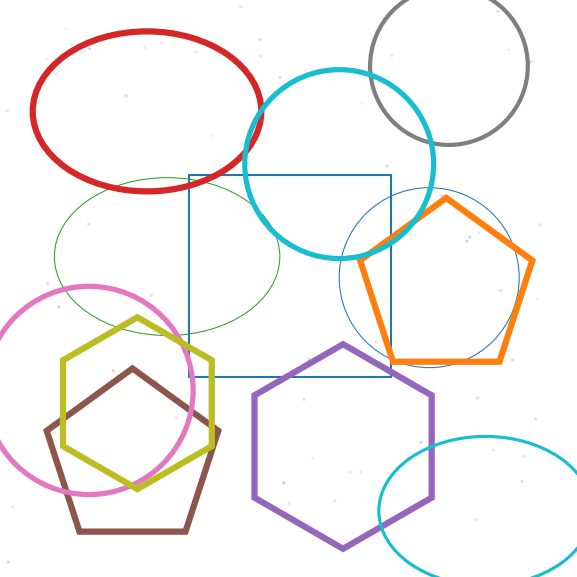[{"shape": "square", "thickness": 1, "radius": 0.87, "center": [0.502, 0.521]}, {"shape": "circle", "thickness": 0.5, "radius": 0.78, "center": [0.743, 0.518]}, {"shape": "pentagon", "thickness": 3, "radius": 0.78, "center": [0.773, 0.5]}, {"shape": "oval", "thickness": 0.5, "radius": 0.98, "center": [0.289, 0.555]}, {"shape": "oval", "thickness": 3, "radius": 0.99, "center": [0.255, 0.806]}, {"shape": "hexagon", "thickness": 3, "radius": 0.89, "center": [0.594, 0.226]}, {"shape": "pentagon", "thickness": 3, "radius": 0.78, "center": [0.229, 0.205]}, {"shape": "circle", "thickness": 2.5, "radius": 0.9, "center": [0.154, 0.323]}, {"shape": "circle", "thickness": 2, "radius": 0.68, "center": [0.777, 0.885]}, {"shape": "hexagon", "thickness": 3, "radius": 0.74, "center": [0.238, 0.301]}, {"shape": "oval", "thickness": 1.5, "radius": 0.92, "center": [0.84, 0.114]}, {"shape": "circle", "thickness": 2.5, "radius": 0.82, "center": [0.587, 0.715]}]